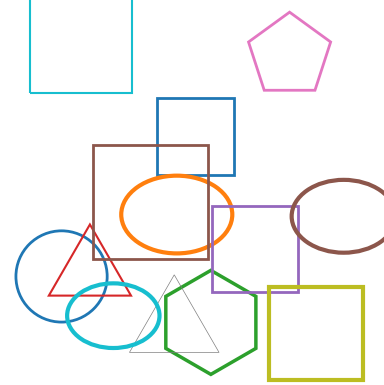[{"shape": "square", "thickness": 2, "radius": 0.5, "center": [0.507, 0.644]}, {"shape": "circle", "thickness": 2, "radius": 0.59, "center": [0.16, 0.282]}, {"shape": "oval", "thickness": 3, "radius": 0.72, "center": [0.459, 0.443]}, {"shape": "hexagon", "thickness": 2.5, "radius": 0.68, "center": [0.548, 0.163]}, {"shape": "triangle", "thickness": 1.5, "radius": 0.62, "center": [0.234, 0.294]}, {"shape": "square", "thickness": 2, "radius": 0.56, "center": [0.662, 0.353]}, {"shape": "square", "thickness": 2, "radius": 0.74, "center": [0.391, 0.476]}, {"shape": "oval", "thickness": 3, "radius": 0.68, "center": [0.893, 0.438]}, {"shape": "pentagon", "thickness": 2, "radius": 0.56, "center": [0.752, 0.856]}, {"shape": "triangle", "thickness": 0.5, "radius": 0.67, "center": [0.453, 0.152]}, {"shape": "square", "thickness": 3, "radius": 0.61, "center": [0.821, 0.134]}, {"shape": "oval", "thickness": 3, "radius": 0.6, "center": [0.294, 0.18]}, {"shape": "square", "thickness": 1.5, "radius": 0.66, "center": [0.211, 0.891]}]